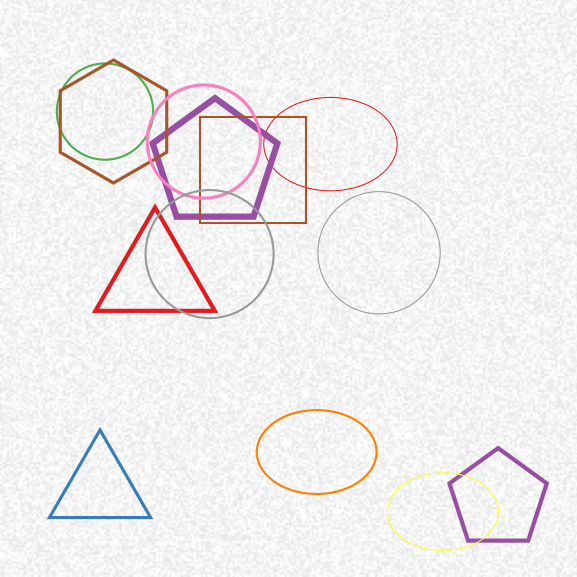[{"shape": "oval", "thickness": 0.5, "radius": 0.58, "center": [0.572, 0.75]}, {"shape": "triangle", "thickness": 2, "radius": 0.6, "center": [0.268, 0.521]}, {"shape": "triangle", "thickness": 1.5, "radius": 0.51, "center": [0.173, 0.154]}, {"shape": "circle", "thickness": 1, "radius": 0.42, "center": [0.182, 0.806]}, {"shape": "pentagon", "thickness": 2, "radius": 0.44, "center": [0.863, 0.135]}, {"shape": "pentagon", "thickness": 3, "radius": 0.57, "center": [0.372, 0.716]}, {"shape": "oval", "thickness": 1, "radius": 0.52, "center": [0.548, 0.216]}, {"shape": "oval", "thickness": 0.5, "radius": 0.48, "center": [0.767, 0.113]}, {"shape": "hexagon", "thickness": 1.5, "radius": 0.53, "center": [0.197, 0.789]}, {"shape": "square", "thickness": 1, "radius": 0.46, "center": [0.438, 0.704]}, {"shape": "circle", "thickness": 1.5, "radius": 0.49, "center": [0.353, 0.754]}, {"shape": "circle", "thickness": 1, "radius": 0.55, "center": [0.363, 0.559]}, {"shape": "circle", "thickness": 0.5, "radius": 0.53, "center": [0.656, 0.561]}]